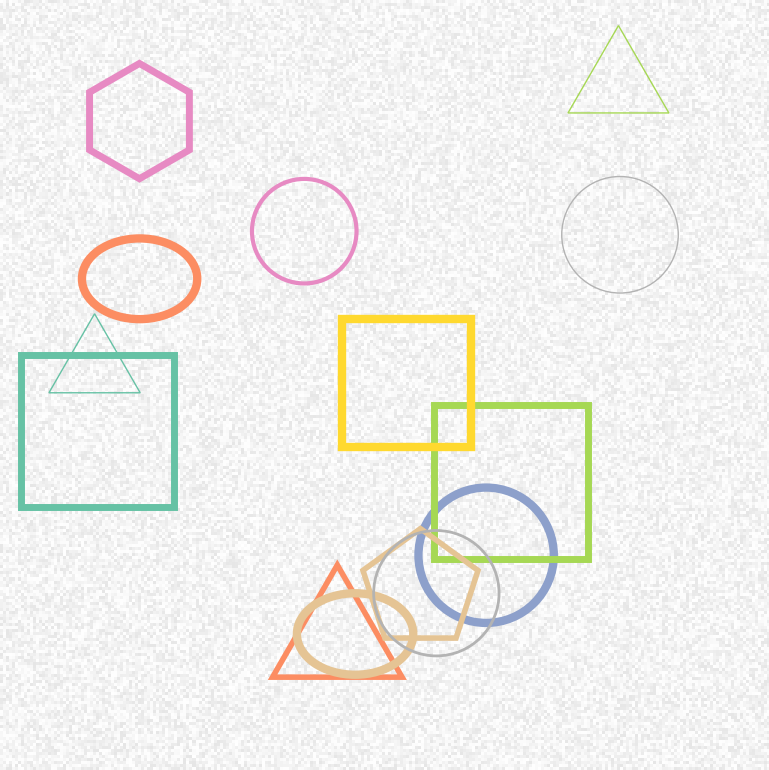[{"shape": "square", "thickness": 2.5, "radius": 0.5, "center": [0.127, 0.44]}, {"shape": "triangle", "thickness": 0.5, "radius": 0.34, "center": [0.123, 0.524]}, {"shape": "triangle", "thickness": 2, "radius": 0.49, "center": [0.438, 0.169]}, {"shape": "oval", "thickness": 3, "radius": 0.37, "center": [0.181, 0.638]}, {"shape": "circle", "thickness": 3, "radius": 0.44, "center": [0.631, 0.279]}, {"shape": "circle", "thickness": 1.5, "radius": 0.34, "center": [0.395, 0.7]}, {"shape": "hexagon", "thickness": 2.5, "radius": 0.37, "center": [0.181, 0.843]}, {"shape": "triangle", "thickness": 0.5, "radius": 0.38, "center": [0.803, 0.891]}, {"shape": "square", "thickness": 2.5, "radius": 0.5, "center": [0.664, 0.374]}, {"shape": "square", "thickness": 3, "radius": 0.42, "center": [0.528, 0.502]}, {"shape": "oval", "thickness": 3, "radius": 0.38, "center": [0.461, 0.177]}, {"shape": "pentagon", "thickness": 2, "radius": 0.39, "center": [0.546, 0.235]}, {"shape": "circle", "thickness": 0.5, "radius": 0.38, "center": [0.805, 0.695]}, {"shape": "circle", "thickness": 1, "radius": 0.41, "center": [0.567, 0.23]}]